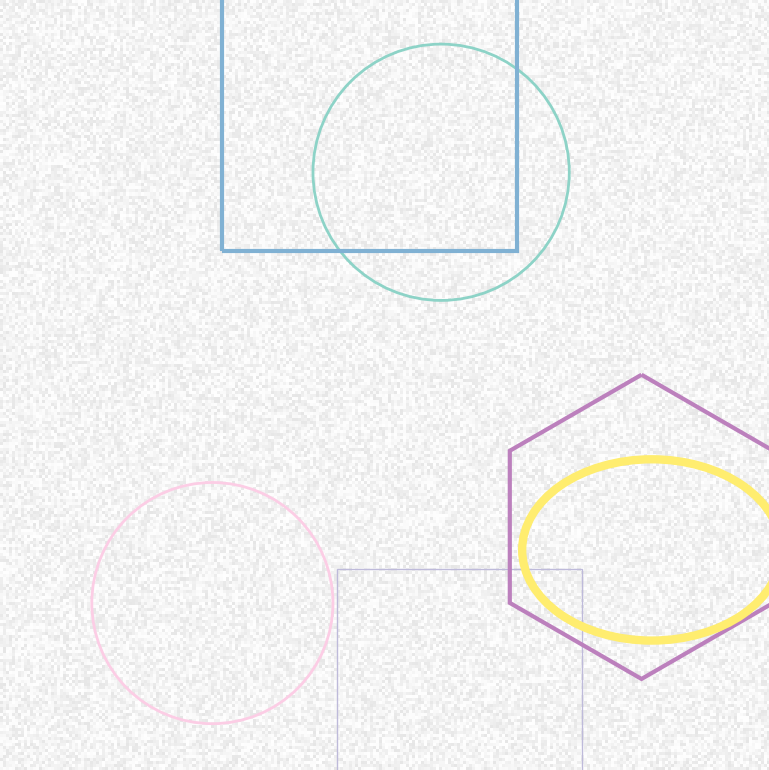[{"shape": "circle", "thickness": 1, "radius": 0.83, "center": [0.573, 0.776]}, {"shape": "square", "thickness": 0.5, "radius": 0.8, "center": [0.596, 0.102]}, {"shape": "square", "thickness": 1.5, "radius": 0.96, "center": [0.48, 0.865]}, {"shape": "circle", "thickness": 1, "radius": 0.78, "center": [0.276, 0.217]}, {"shape": "hexagon", "thickness": 1.5, "radius": 0.99, "center": [0.833, 0.316]}, {"shape": "oval", "thickness": 3, "radius": 0.84, "center": [0.846, 0.286]}]